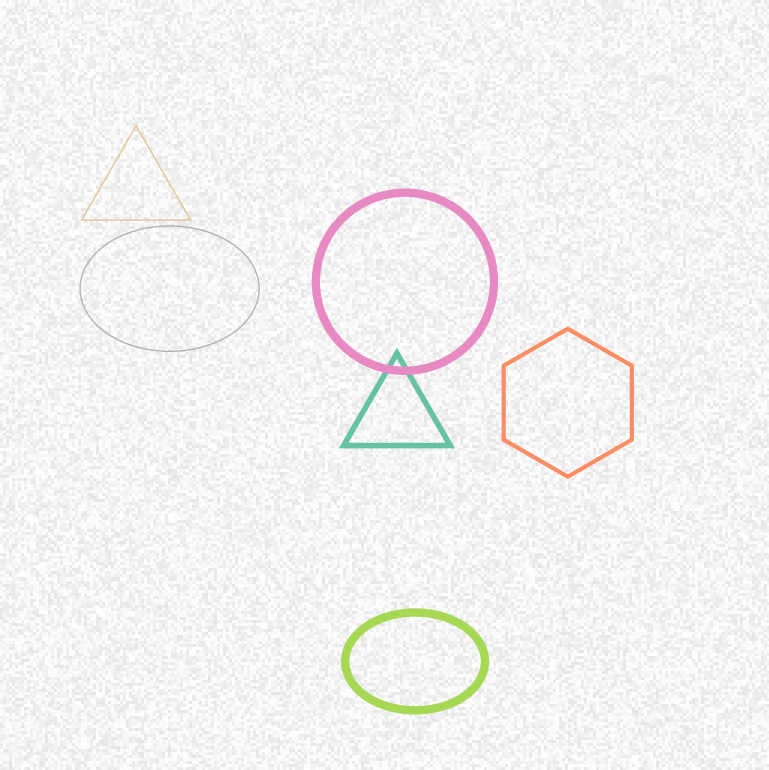[{"shape": "triangle", "thickness": 2, "radius": 0.4, "center": [0.516, 0.461]}, {"shape": "hexagon", "thickness": 1.5, "radius": 0.48, "center": [0.737, 0.477]}, {"shape": "circle", "thickness": 3, "radius": 0.58, "center": [0.526, 0.634]}, {"shape": "oval", "thickness": 3, "radius": 0.45, "center": [0.539, 0.141]}, {"shape": "triangle", "thickness": 0.5, "radius": 0.41, "center": [0.177, 0.755]}, {"shape": "oval", "thickness": 0.5, "radius": 0.58, "center": [0.22, 0.625]}]